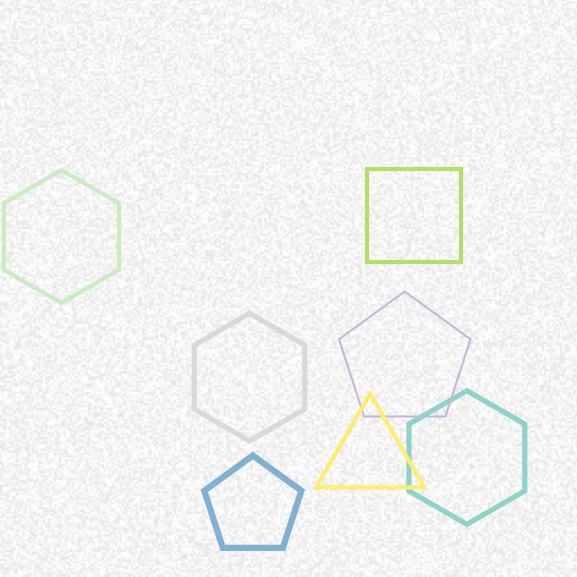[{"shape": "hexagon", "thickness": 2.5, "radius": 0.58, "center": [0.808, 0.207]}, {"shape": "pentagon", "thickness": 1, "radius": 0.6, "center": [0.701, 0.375]}, {"shape": "pentagon", "thickness": 3, "radius": 0.44, "center": [0.438, 0.122]}, {"shape": "square", "thickness": 2, "radius": 0.4, "center": [0.717, 0.626]}, {"shape": "hexagon", "thickness": 2.5, "radius": 0.55, "center": [0.432, 0.346]}, {"shape": "hexagon", "thickness": 2, "radius": 0.58, "center": [0.106, 0.59]}, {"shape": "triangle", "thickness": 2, "radius": 0.54, "center": [0.641, 0.209]}]